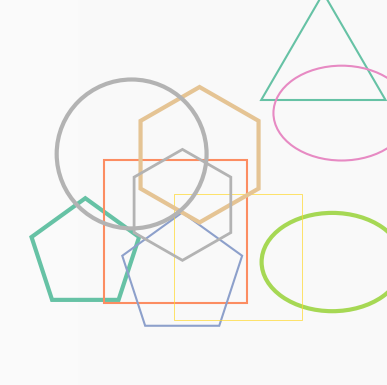[{"shape": "triangle", "thickness": 1.5, "radius": 0.93, "center": [0.834, 0.833]}, {"shape": "pentagon", "thickness": 3, "radius": 0.73, "center": [0.22, 0.339]}, {"shape": "square", "thickness": 1.5, "radius": 0.93, "center": [0.453, 0.398]}, {"shape": "pentagon", "thickness": 1.5, "radius": 0.81, "center": [0.47, 0.285]}, {"shape": "oval", "thickness": 1.5, "radius": 0.88, "center": [0.882, 0.706]}, {"shape": "oval", "thickness": 3, "radius": 0.91, "center": [0.857, 0.319]}, {"shape": "square", "thickness": 0.5, "radius": 0.82, "center": [0.614, 0.332]}, {"shape": "hexagon", "thickness": 3, "radius": 0.88, "center": [0.515, 0.598]}, {"shape": "circle", "thickness": 3, "radius": 0.97, "center": [0.34, 0.6]}, {"shape": "hexagon", "thickness": 2, "radius": 0.72, "center": [0.471, 0.468]}]